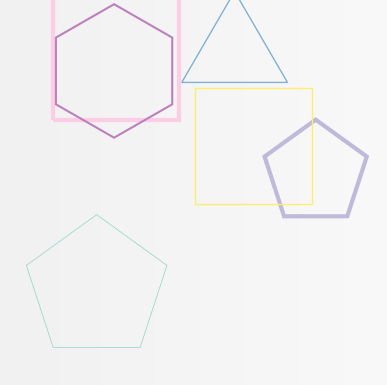[{"shape": "pentagon", "thickness": 0.5, "radius": 0.95, "center": [0.249, 0.252]}, {"shape": "pentagon", "thickness": 3, "radius": 0.69, "center": [0.815, 0.55]}, {"shape": "triangle", "thickness": 1, "radius": 0.79, "center": [0.605, 0.865]}, {"shape": "square", "thickness": 3, "radius": 0.81, "center": [0.298, 0.851]}, {"shape": "hexagon", "thickness": 1.5, "radius": 0.87, "center": [0.294, 0.816]}, {"shape": "square", "thickness": 1, "radius": 0.76, "center": [0.653, 0.62]}]